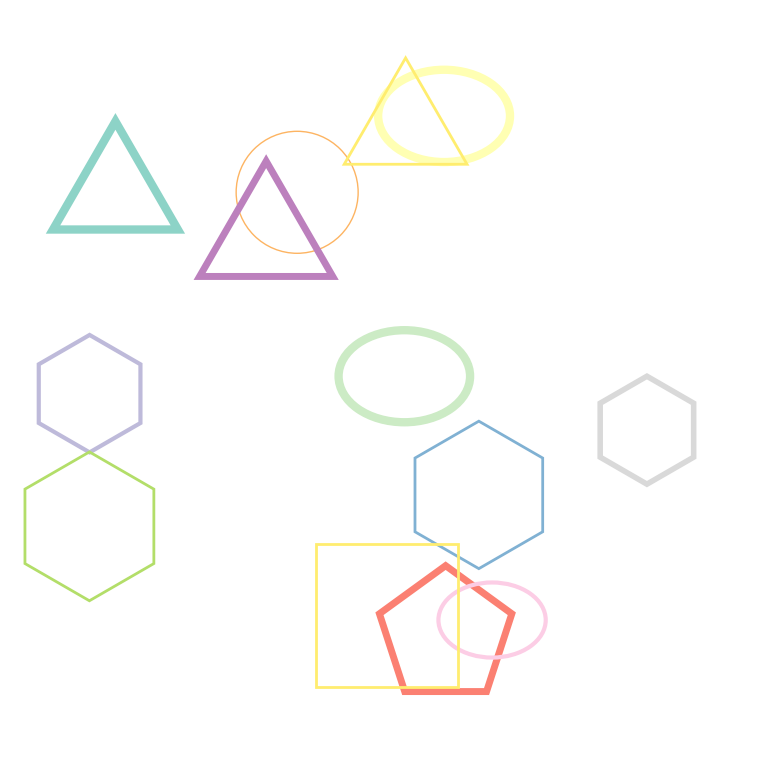[{"shape": "triangle", "thickness": 3, "radius": 0.47, "center": [0.15, 0.749]}, {"shape": "oval", "thickness": 3, "radius": 0.43, "center": [0.577, 0.849]}, {"shape": "hexagon", "thickness": 1.5, "radius": 0.38, "center": [0.116, 0.489]}, {"shape": "pentagon", "thickness": 2.5, "radius": 0.45, "center": [0.579, 0.175]}, {"shape": "hexagon", "thickness": 1, "radius": 0.48, "center": [0.622, 0.357]}, {"shape": "circle", "thickness": 0.5, "radius": 0.4, "center": [0.386, 0.75]}, {"shape": "hexagon", "thickness": 1, "radius": 0.48, "center": [0.116, 0.316]}, {"shape": "oval", "thickness": 1.5, "radius": 0.35, "center": [0.639, 0.195]}, {"shape": "hexagon", "thickness": 2, "radius": 0.35, "center": [0.84, 0.441]}, {"shape": "triangle", "thickness": 2.5, "radius": 0.5, "center": [0.346, 0.691]}, {"shape": "oval", "thickness": 3, "radius": 0.43, "center": [0.525, 0.511]}, {"shape": "square", "thickness": 1, "radius": 0.46, "center": [0.503, 0.201]}, {"shape": "triangle", "thickness": 1, "radius": 0.46, "center": [0.527, 0.833]}]